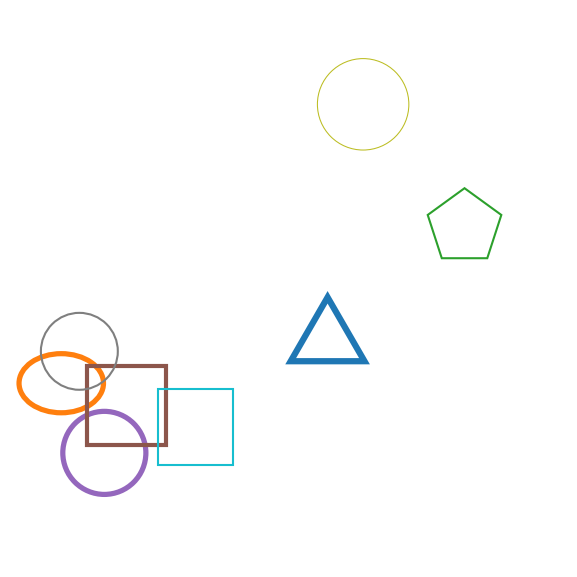[{"shape": "triangle", "thickness": 3, "radius": 0.37, "center": [0.567, 0.411]}, {"shape": "oval", "thickness": 2.5, "radius": 0.37, "center": [0.106, 0.336]}, {"shape": "pentagon", "thickness": 1, "radius": 0.34, "center": [0.804, 0.606]}, {"shape": "circle", "thickness": 2.5, "radius": 0.36, "center": [0.181, 0.215]}, {"shape": "square", "thickness": 2, "radius": 0.34, "center": [0.219, 0.297]}, {"shape": "circle", "thickness": 1, "radius": 0.33, "center": [0.137, 0.391]}, {"shape": "circle", "thickness": 0.5, "radius": 0.4, "center": [0.629, 0.819]}, {"shape": "square", "thickness": 1, "radius": 0.33, "center": [0.338, 0.26]}]